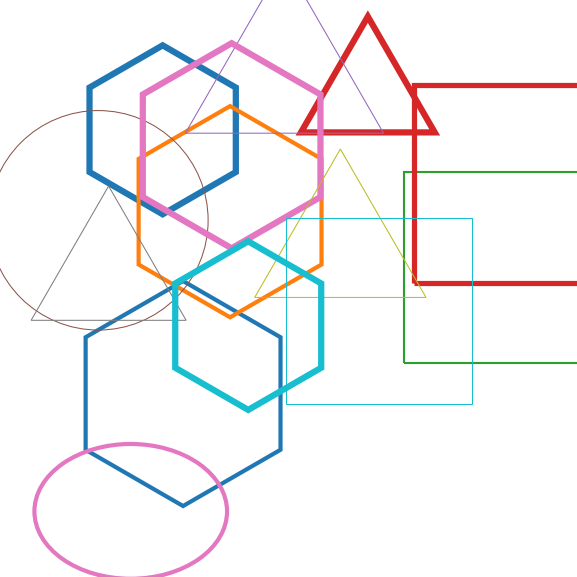[{"shape": "hexagon", "thickness": 2, "radius": 0.97, "center": [0.317, 0.318]}, {"shape": "hexagon", "thickness": 3, "radius": 0.73, "center": [0.282, 0.774]}, {"shape": "hexagon", "thickness": 2, "radius": 0.91, "center": [0.398, 0.633]}, {"shape": "square", "thickness": 1, "radius": 0.82, "center": [0.864, 0.536]}, {"shape": "triangle", "thickness": 3, "radius": 0.67, "center": [0.637, 0.837]}, {"shape": "square", "thickness": 2.5, "radius": 0.86, "center": [0.887, 0.68]}, {"shape": "triangle", "thickness": 0.5, "radius": 0.99, "center": [0.493, 0.868]}, {"shape": "circle", "thickness": 0.5, "radius": 0.95, "center": [0.17, 0.618]}, {"shape": "hexagon", "thickness": 3, "radius": 0.89, "center": [0.401, 0.747]}, {"shape": "oval", "thickness": 2, "radius": 0.83, "center": [0.226, 0.114]}, {"shape": "triangle", "thickness": 0.5, "radius": 0.77, "center": [0.188, 0.522]}, {"shape": "triangle", "thickness": 0.5, "radius": 0.86, "center": [0.589, 0.57]}, {"shape": "hexagon", "thickness": 3, "radius": 0.73, "center": [0.43, 0.435]}, {"shape": "square", "thickness": 0.5, "radius": 0.81, "center": [0.657, 0.461]}]